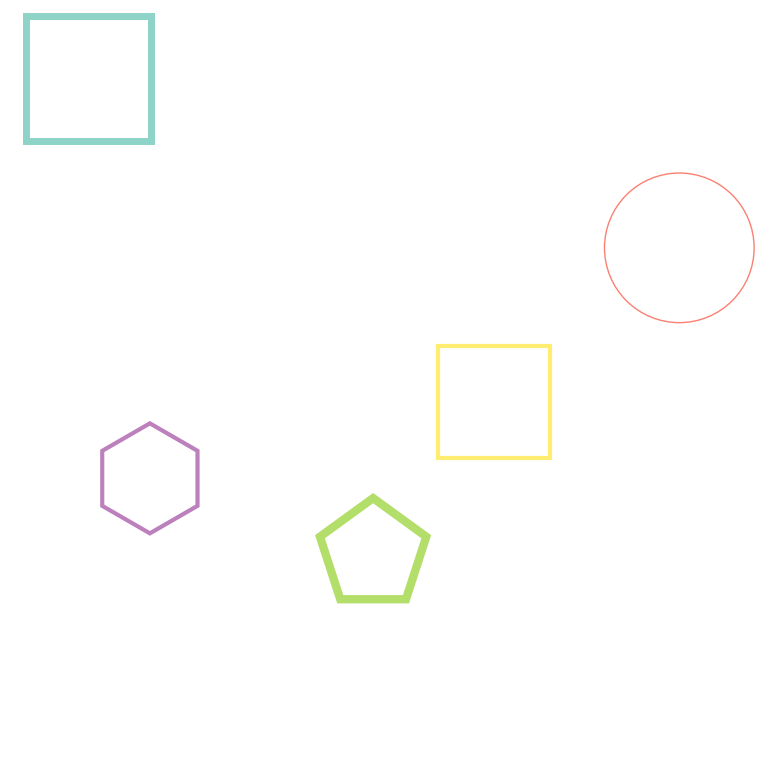[{"shape": "square", "thickness": 2.5, "radius": 0.41, "center": [0.115, 0.898]}, {"shape": "circle", "thickness": 0.5, "radius": 0.49, "center": [0.882, 0.678]}, {"shape": "pentagon", "thickness": 3, "radius": 0.36, "center": [0.485, 0.281]}, {"shape": "hexagon", "thickness": 1.5, "radius": 0.36, "center": [0.195, 0.379]}, {"shape": "square", "thickness": 1.5, "radius": 0.37, "center": [0.642, 0.478]}]